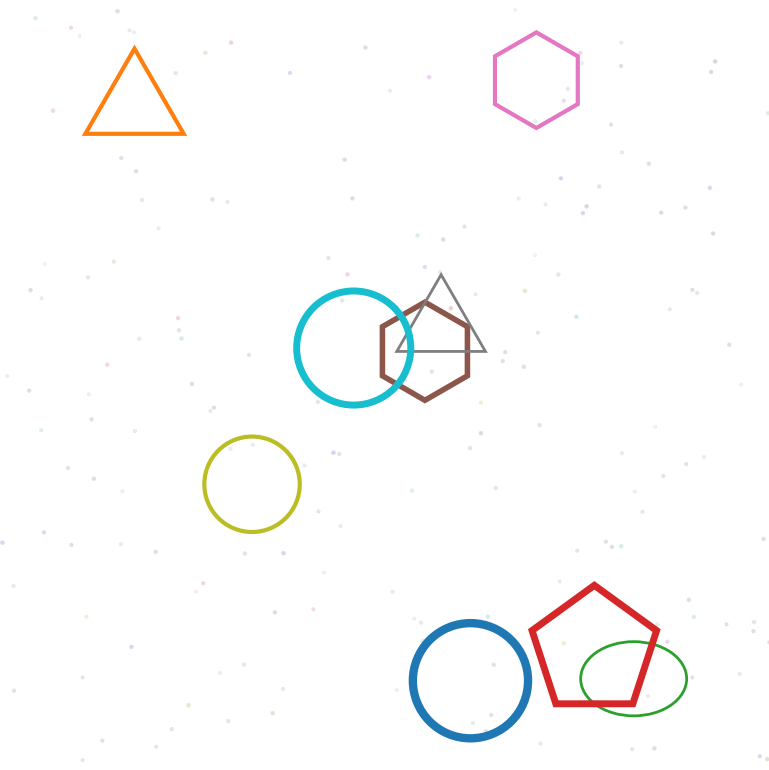[{"shape": "circle", "thickness": 3, "radius": 0.37, "center": [0.611, 0.116]}, {"shape": "triangle", "thickness": 1.5, "radius": 0.37, "center": [0.175, 0.863]}, {"shape": "oval", "thickness": 1, "radius": 0.34, "center": [0.823, 0.118]}, {"shape": "pentagon", "thickness": 2.5, "radius": 0.43, "center": [0.772, 0.155]}, {"shape": "hexagon", "thickness": 2, "radius": 0.32, "center": [0.552, 0.544]}, {"shape": "hexagon", "thickness": 1.5, "radius": 0.31, "center": [0.697, 0.896]}, {"shape": "triangle", "thickness": 1, "radius": 0.33, "center": [0.573, 0.577]}, {"shape": "circle", "thickness": 1.5, "radius": 0.31, "center": [0.327, 0.371]}, {"shape": "circle", "thickness": 2.5, "radius": 0.37, "center": [0.459, 0.548]}]